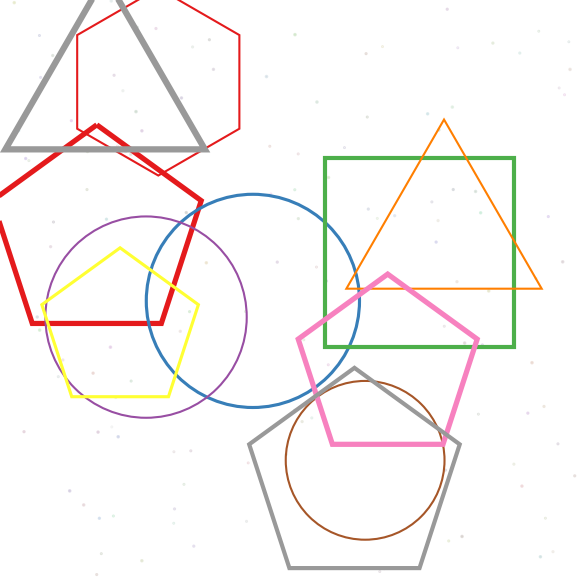[{"shape": "pentagon", "thickness": 2.5, "radius": 0.95, "center": [0.168, 0.593]}, {"shape": "hexagon", "thickness": 1, "radius": 0.81, "center": [0.274, 0.857]}, {"shape": "circle", "thickness": 1.5, "radius": 0.92, "center": [0.438, 0.478]}, {"shape": "square", "thickness": 2, "radius": 0.82, "center": [0.727, 0.562]}, {"shape": "circle", "thickness": 1, "radius": 0.87, "center": [0.253, 0.45]}, {"shape": "triangle", "thickness": 1, "radius": 0.98, "center": [0.769, 0.597]}, {"shape": "pentagon", "thickness": 1.5, "radius": 0.71, "center": [0.208, 0.427]}, {"shape": "circle", "thickness": 1, "radius": 0.69, "center": [0.632, 0.202]}, {"shape": "pentagon", "thickness": 2.5, "radius": 0.81, "center": [0.671, 0.362]}, {"shape": "pentagon", "thickness": 2, "radius": 0.96, "center": [0.614, 0.17]}, {"shape": "triangle", "thickness": 3, "radius": 1.0, "center": [0.182, 0.84]}]